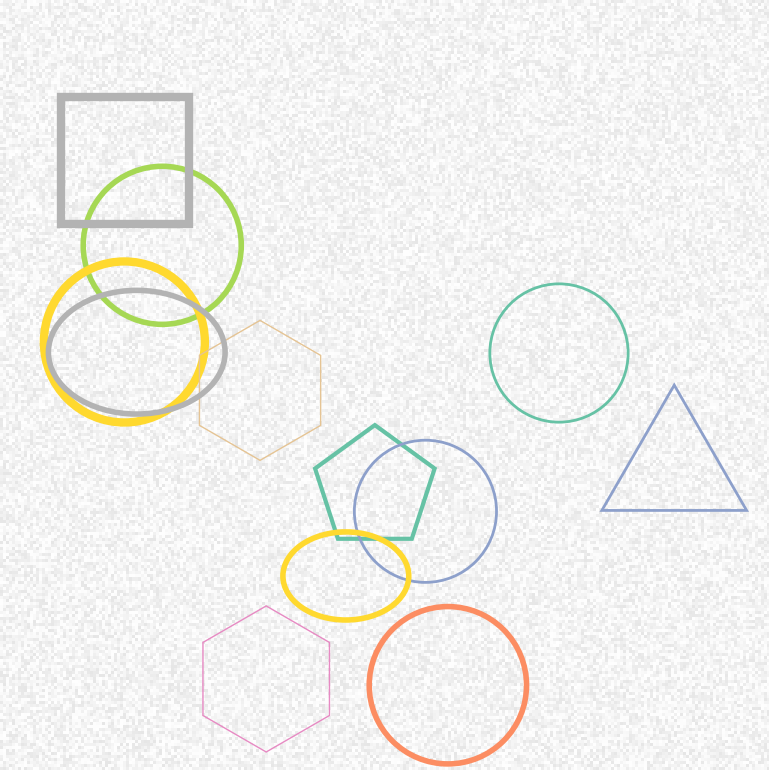[{"shape": "pentagon", "thickness": 1.5, "radius": 0.41, "center": [0.487, 0.366]}, {"shape": "circle", "thickness": 1, "radius": 0.45, "center": [0.726, 0.542]}, {"shape": "circle", "thickness": 2, "radius": 0.51, "center": [0.582, 0.11]}, {"shape": "triangle", "thickness": 1, "radius": 0.54, "center": [0.876, 0.391]}, {"shape": "circle", "thickness": 1, "radius": 0.46, "center": [0.553, 0.336]}, {"shape": "hexagon", "thickness": 0.5, "radius": 0.47, "center": [0.346, 0.118]}, {"shape": "circle", "thickness": 2, "radius": 0.51, "center": [0.211, 0.681]}, {"shape": "oval", "thickness": 2, "radius": 0.41, "center": [0.449, 0.252]}, {"shape": "circle", "thickness": 3, "radius": 0.52, "center": [0.162, 0.556]}, {"shape": "hexagon", "thickness": 0.5, "radius": 0.45, "center": [0.338, 0.493]}, {"shape": "square", "thickness": 3, "radius": 0.41, "center": [0.163, 0.792]}, {"shape": "oval", "thickness": 2, "radius": 0.57, "center": [0.178, 0.543]}]